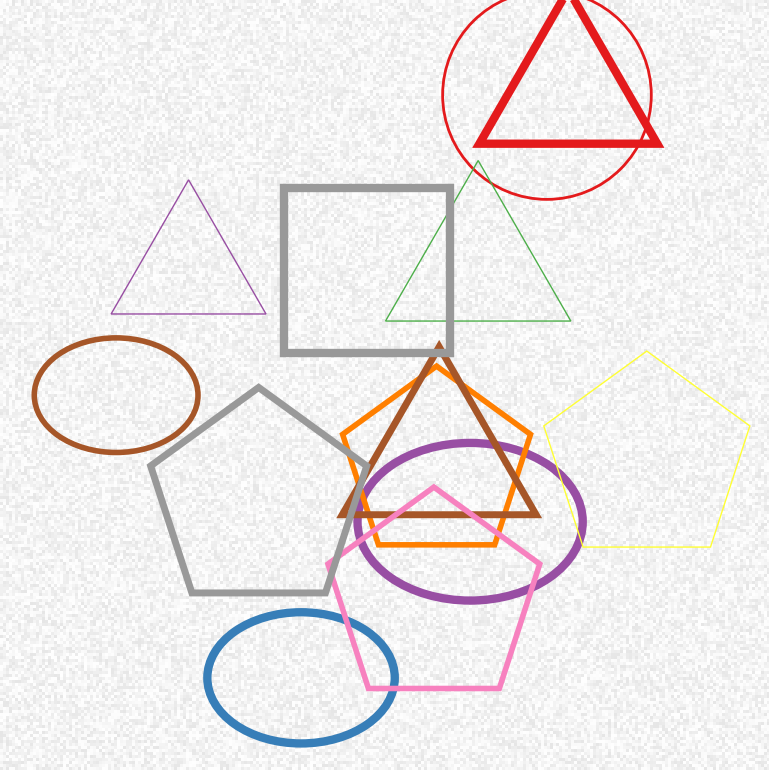[{"shape": "circle", "thickness": 1, "radius": 0.68, "center": [0.71, 0.877]}, {"shape": "triangle", "thickness": 3, "radius": 0.67, "center": [0.738, 0.88]}, {"shape": "oval", "thickness": 3, "radius": 0.61, "center": [0.391, 0.12]}, {"shape": "triangle", "thickness": 0.5, "radius": 0.69, "center": [0.621, 0.653]}, {"shape": "oval", "thickness": 3, "radius": 0.73, "center": [0.611, 0.322]}, {"shape": "triangle", "thickness": 0.5, "radius": 0.58, "center": [0.245, 0.65]}, {"shape": "pentagon", "thickness": 2, "radius": 0.64, "center": [0.567, 0.396]}, {"shape": "pentagon", "thickness": 0.5, "radius": 0.7, "center": [0.84, 0.403]}, {"shape": "oval", "thickness": 2, "radius": 0.53, "center": [0.151, 0.487]}, {"shape": "triangle", "thickness": 2.5, "radius": 0.73, "center": [0.57, 0.404]}, {"shape": "pentagon", "thickness": 2, "radius": 0.72, "center": [0.563, 0.223]}, {"shape": "pentagon", "thickness": 2.5, "radius": 0.74, "center": [0.336, 0.349]}, {"shape": "square", "thickness": 3, "radius": 0.54, "center": [0.477, 0.649]}]